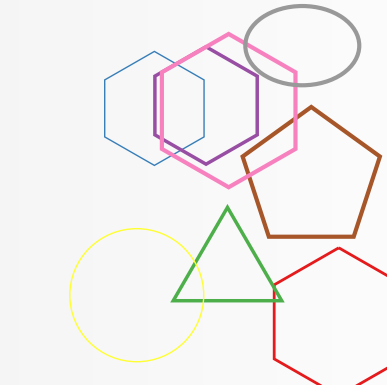[{"shape": "hexagon", "thickness": 2, "radius": 0.96, "center": [0.874, 0.164]}, {"shape": "hexagon", "thickness": 1, "radius": 0.74, "center": [0.398, 0.718]}, {"shape": "triangle", "thickness": 2.5, "radius": 0.81, "center": [0.587, 0.3]}, {"shape": "hexagon", "thickness": 2.5, "radius": 0.76, "center": [0.532, 0.726]}, {"shape": "circle", "thickness": 1, "radius": 0.86, "center": [0.353, 0.233]}, {"shape": "pentagon", "thickness": 3, "radius": 0.93, "center": [0.803, 0.536]}, {"shape": "hexagon", "thickness": 3, "radius": 1.0, "center": [0.59, 0.713]}, {"shape": "oval", "thickness": 3, "radius": 0.74, "center": [0.78, 0.881]}]